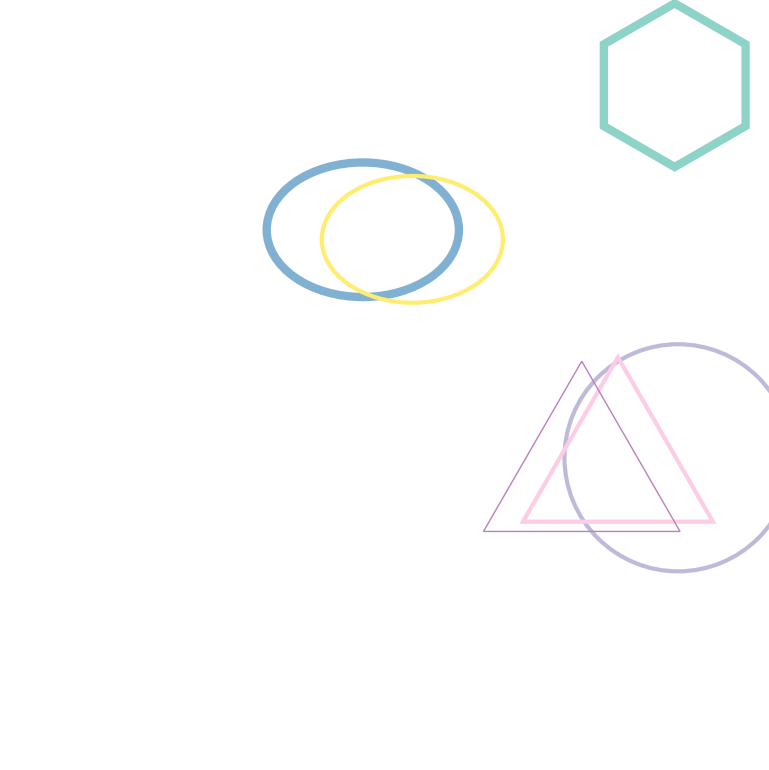[{"shape": "hexagon", "thickness": 3, "radius": 0.53, "center": [0.876, 0.889]}, {"shape": "circle", "thickness": 1.5, "radius": 0.74, "center": [0.881, 0.405]}, {"shape": "oval", "thickness": 3, "radius": 0.62, "center": [0.471, 0.702]}, {"shape": "triangle", "thickness": 1.5, "radius": 0.71, "center": [0.802, 0.394]}, {"shape": "triangle", "thickness": 0.5, "radius": 0.74, "center": [0.756, 0.383]}, {"shape": "oval", "thickness": 1.5, "radius": 0.59, "center": [0.536, 0.689]}]